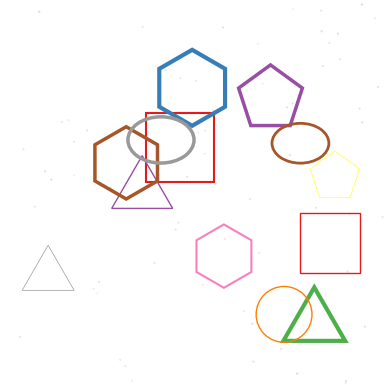[{"shape": "square", "thickness": 1.5, "radius": 0.44, "center": [0.468, 0.617]}, {"shape": "square", "thickness": 1, "radius": 0.39, "center": [0.858, 0.37]}, {"shape": "hexagon", "thickness": 3, "radius": 0.49, "center": [0.499, 0.772]}, {"shape": "triangle", "thickness": 3, "radius": 0.46, "center": [0.816, 0.161]}, {"shape": "triangle", "thickness": 1, "radius": 0.46, "center": [0.369, 0.504]}, {"shape": "pentagon", "thickness": 2.5, "radius": 0.44, "center": [0.703, 0.744]}, {"shape": "circle", "thickness": 1, "radius": 0.36, "center": [0.738, 0.183]}, {"shape": "pentagon", "thickness": 0.5, "radius": 0.34, "center": [0.87, 0.541]}, {"shape": "oval", "thickness": 2, "radius": 0.37, "center": [0.78, 0.628]}, {"shape": "hexagon", "thickness": 2.5, "radius": 0.47, "center": [0.328, 0.577]}, {"shape": "hexagon", "thickness": 1.5, "radius": 0.41, "center": [0.582, 0.335]}, {"shape": "triangle", "thickness": 0.5, "radius": 0.39, "center": [0.125, 0.285]}, {"shape": "oval", "thickness": 2.5, "radius": 0.43, "center": [0.418, 0.637]}]